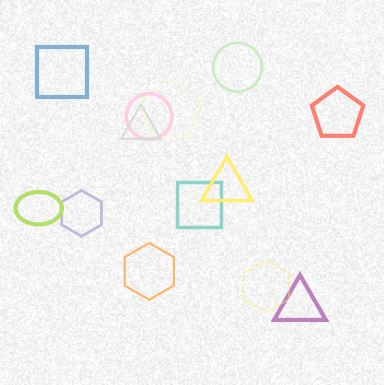[{"shape": "square", "thickness": 2.5, "radius": 0.29, "center": [0.517, 0.469]}, {"shape": "pentagon", "thickness": 0.5, "radius": 0.42, "center": [0.444, 0.711]}, {"shape": "hexagon", "thickness": 2, "radius": 0.3, "center": [0.212, 0.446]}, {"shape": "pentagon", "thickness": 3, "radius": 0.35, "center": [0.877, 0.704]}, {"shape": "square", "thickness": 3, "radius": 0.33, "center": [0.162, 0.812]}, {"shape": "hexagon", "thickness": 1.5, "radius": 0.37, "center": [0.388, 0.295]}, {"shape": "oval", "thickness": 3, "radius": 0.3, "center": [0.101, 0.459]}, {"shape": "circle", "thickness": 2.5, "radius": 0.3, "center": [0.387, 0.697]}, {"shape": "triangle", "thickness": 1.5, "radius": 0.3, "center": [0.366, 0.669]}, {"shape": "triangle", "thickness": 3, "radius": 0.39, "center": [0.779, 0.208]}, {"shape": "circle", "thickness": 2, "radius": 0.32, "center": [0.617, 0.825]}, {"shape": "triangle", "thickness": 2.5, "radius": 0.38, "center": [0.589, 0.517]}, {"shape": "hexagon", "thickness": 0.5, "radius": 0.34, "center": [0.692, 0.257]}]